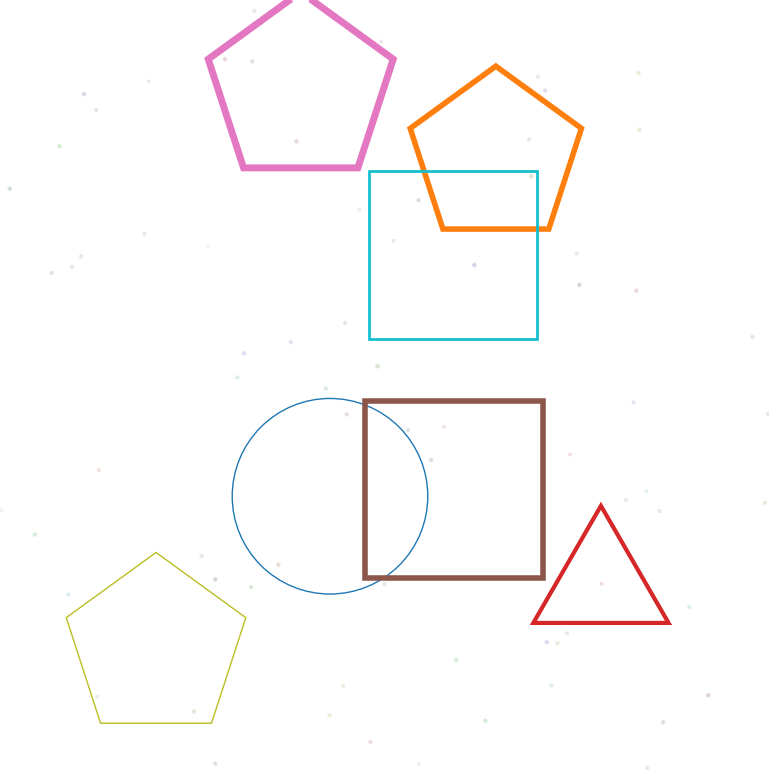[{"shape": "circle", "thickness": 0.5, "radius": 0.63, "center": [0.429, 0.356]}, {"shape": "pentagon", "thickness": 2, "radius": 0.58, "center": [0.644, 0.797]}, {"shape": "triangle", "thickness": 1.5, "radius": 0.51, "center": [0.78, 0.242]}, {"shape": "square", "thickness": 2, "radius": 0.58, "center": [0.589, 0.364]}, {"shape": "pentagon", "thickness": 2.5, "radius": 0.63, "center": [0.391, 0.884]}, {"shape": "pentagon", "thickness": 0.5, "radius": 0.61, "center": [0.203, 0.16]}, {"shape": "square", "thickness": 1, "radius": 0.55, "center": [0.589, 0.669]}]